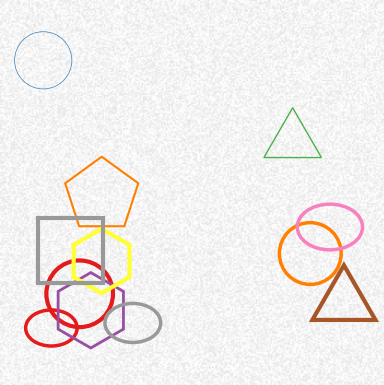[{"shape": "circle", "thickness": 3, "radius": 0.43, "center": [0.207, 0.237]}, {"shape": "oval", "thickness": 2.5, "radius": 0.33, "center": [0.134, 0.148]}, {"shape": "circle", "thickness": 0.5, "radius": 0.37, "center": [0.112, 0.843]}, {"shape": "triangle", "thickness": 1, "radius": 0.43, "center": [0.76, 0.634]}, {"shape": "hexagon", "thickness": 2, "radius": 0.49, "center": [0.236, 0.194]}, {"shape": "circle", "thickness": 2.5, "radius": 0.4, "center": [0.806, 0.341]}, {"shape": "pentagon", "thickness": 1.5, "radius": 0.5, "center": [0.264, 0.493]}, {"shape": "hexagon", "thickness": 3, "radius": 0.42, "center": [0.264, 0.322]}, {"shape": "triangle", "thickness": 3, "radius": 0.47, "center": [0.893, 0.216]}, {"shape": "oval", "thickness": 2.5, "radius": 0.42, "center": [0.857, 0.41]}, {"shape": "square", "thickness": 3, "radius": 0.42, "center": [0.184, 0.348]}, {"shape": "oval", "thickness": 2.5, "radius": 0.36, "center": [0.345, 0.161]}]